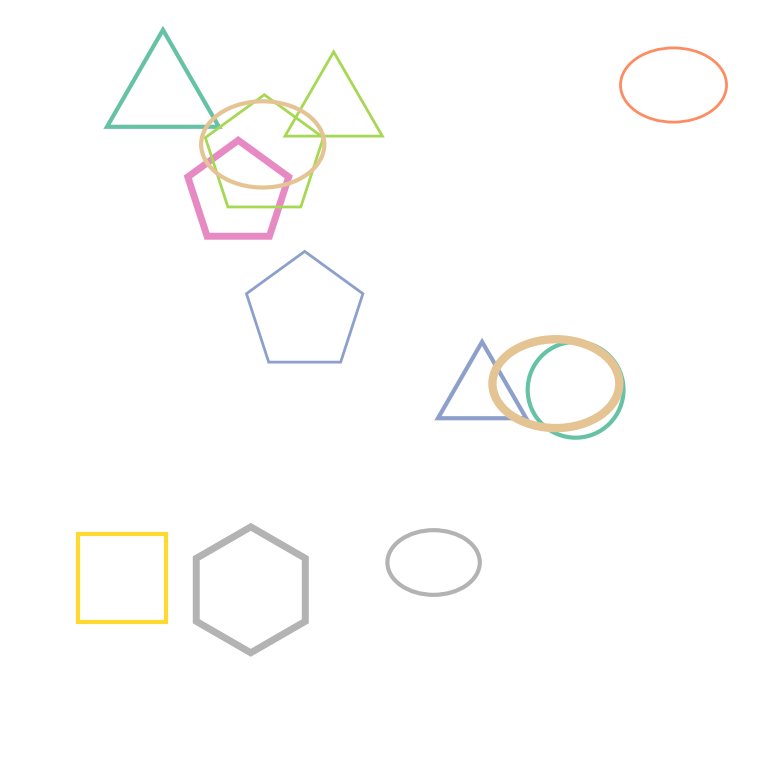[{"shape": "triangle", "thickness": 1.5, "radius": 0.42, "center": [0.212, 0.877]}, {"shape": "circle", "thickness": 1.5, "radius": 0.31, "center": [0.748, 0.494]}, {"shape": "oval", "thickness": 1, "radius": 0.34, "center": [0.875, 0.89]}, {"shape": "pentagon", "thickness": 1, "radius": 0.4, "center": [0.396, 0.594]}, {"shape": "triangle", "thickness": 1.5, "radius": 0.33, "center": [0.626, 0.49]}, {"shape": "pentagon", "thickness": 2.5, "radius": 0.34, "center": [0.309, 0.749]}, {"shape": "triangle", "thickness": 1, "radius": 0.36, "center": [0.433, 0.86]}, {"shape": "pentagon", "thickness": 1, "radius": 0.4, "center": [0.343, 0.796]}, {"shape": "square", "thickness": 1.5, "radius": 0.29, "center": [0.158, 0.249]}, {"shape": "oval", "thickness": 1.5, "radius": 0.4, "center": [0.341, 0.812]}, {"shape": "oval", "thickness": 3, "radius": 0.41, "center": [0.722, 0.502]}, {"shape": "hexagon", "thickness": 2.5, "radius": 0.41, "center": [0.326, 0.234]}, {"shape": "oval", "thickness": 1.5, "radius": 0.3, "center": [0.563, 0.269]}]